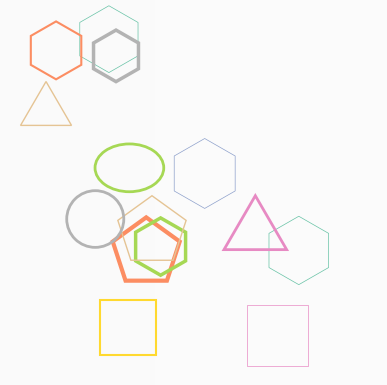[{"shape": "hexagon", "thickness": 0.5, "radius": 0.44, "center": [0.771, 0.349]}, {"shape": "hexagon", "thickness": 0.5, "radius": 0.43, "center": [0.281, 0.898]}, {"shape": "pentagon", "thickness": 3, "radius": 0.45, "center": [0.377, 0.345]}, {"shape": "hexagon", "thickness": 1.5, "radius": 0.38, "center": [0.145, 0.869]}, {"shape": "hexagon", "thickness": 0.5, "radius": 0.45, "center": [0.528, 0.549]}, {"shape": "triangle", "thickness": 2, "radius": 0.47, "center": [0.659, 0.398]}, {"shape": "square", "thickness": 0.5, "radius": 0.4, "center": [0.716, 0.128]}, {"shape": "oval", "thickness": 2, "radius": 0.44, "center": [0.334, 0.564]}, {"shape": "hexagon", "thickness": 2.5, "radius": 0.37, "center": [0.414, 0.36]}, {"shape": "square", "thickness": 1.5, "radius": 0.36, "center": [0.331, 0.15]}, {"shape": "pentagon", "thickness": 1, "radius": 0.46, "center": [0.392, 0.399]}, {"shape": "triangle", "thickness": 1, "radius": 0.38, "center": [0.119, 0.712]}, {"shape": "hexagon", "thickness": 2.5, "radius": 0.33, "center": [0.299, 0.855]}, {"shape": "circle", "thickness": 2, "radius": 0.37, "center": [0.246, 0.431]}]